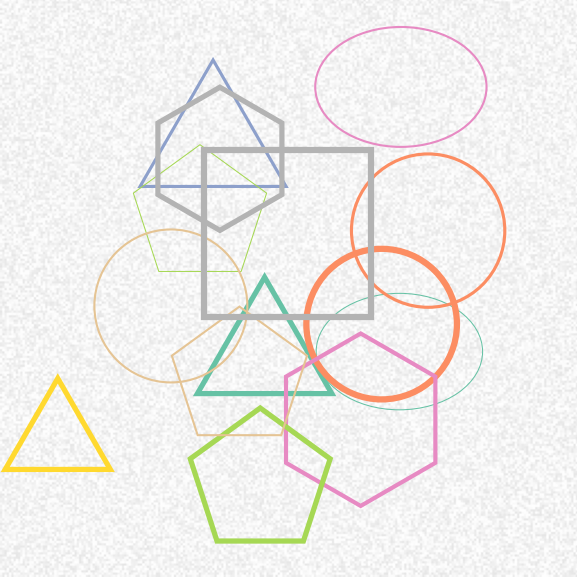[{"shape": "oval", "thickness": 0.5, "radius": 0.72, "center": [0.692, 0.39]}, {"shape": "triangle", "thickness": 2.5, "radius": 0.67, "center": [0.458, 0.385]}, {"shape": "circle", "thickness": 3, "radius": 0.65, "center": [0.661, 0.438]}, {"shape": "circle", "thickness": 1.5, "radius": 0.66, "center": [0.741, 0.6]}, {"shape": "triangle", "thickness": 1.5, "radius": 0.73, "center": [0.369, 0.749]}, {"shape": "oval", "thickness": 1, "radius": 0.74, "center": [0.694, 0.849]}, {"shape": "hexagon", "thickness": 2, "radius": 0.75, "center": [0.625, 0.272]}, {"shape": "pentagon", "thickness": 2.5, "radius": 0.64, "center": [0.451, 0.165]}, {"shape": "pentagon", "thickness": 0.5, "radius": 0.61, "center": [0.346, 0.627]}, {"shape": "triangle", "thickness": 2.5, "radius": 0.53, "center": [0.1, 0.239]}, {"shape": "circle", "thickness": 1, "radius": 0.66, "center": [0.296, 0.469]}, {"shape": "pentagon", "thickness": 1, "radius": 0.62, "center": [0.415, 0.345]}, {"shape": "hexagon", "thickness": 2.5, "radius": 0.62, "center": [0.381, 0.724]}, {"shape": "square", "thickness": 3, "radius": 0.72, "center": [0.498, 0.595]}]